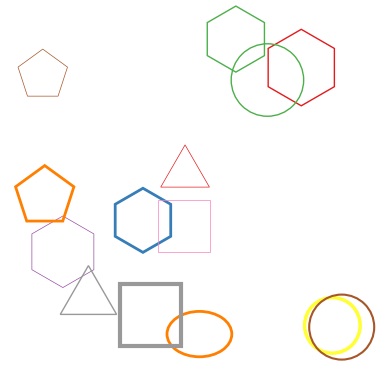[{"shape": "triangle", "thickness": 0.5, "radius": 0.37, "center": [0.481, 0.551]}, {"shape": "hexagon", "thickness": 1, "radius": 0.5, "center": [0.783, 0.825]}, {"shape": "hexagon", "thickness": 2, "radius": 0.42, "center": [0.371, 0.428]}, {"shape": "circle", "thickness": 1, "radius": 0.47, "center": [0.695, 0.792]}, {"shape": "hexagon", "thickness": 1, "radius": 0.43, "center": [0.613, 0.898]}, {"shape": "hexagon", "thickness": 0.5, "radius": 0.46, "center": [0.163, 0.346]}, {"shape": "oval", "thickness": 2, "radius": 0.42, "center": [0.518, 0.132]}, {"shape": "pentagon", "thickness": 2, "radius": 0.4, "center": [0.116, 0.49]}, {"shape": "circle", "thickness": 2.5, "radius": 0.36, "center": [0.863, 0.155]}, {"shape": "circle", "thickness": 1.5, "radius": 0.42, "center": [0.888, 0.15]}, {"shape": "pentagon", "thickness": 0.5, "radius": 0.34, "center": [0.111, 0.805]}, {"shape": "square", "thickness": 0.5, "radius": 0.34, "center": [0.479, 0.413]}, {"shape": "triangle", "thickness": 1, "radius": 0.42, "center": [0.23, 0.226]}, {"shape": "square", "thickness": 3, "radius": 0.4, "center": [0.391, 0.183]}]